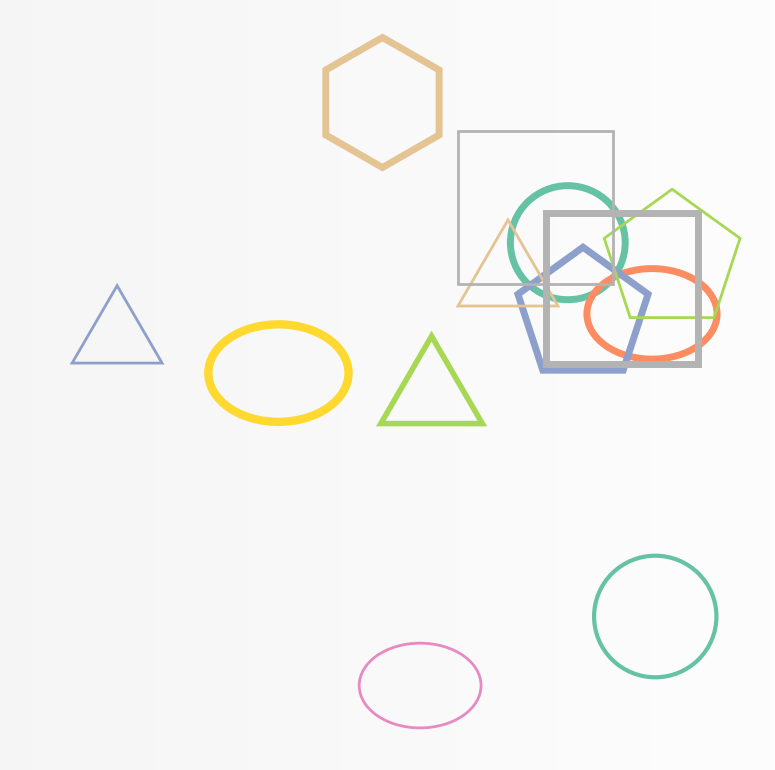[{"shape": "circle", "thickness": 1.5, "radius": 0.39, "center": [0.845, 0.199]}, {"shape": "circle", "thickness": 2.5, "radius": 0.37, "center": [0.733, 0.685]}, {"shape": "oval", "thickness": 2.5, "radius": 0.42, "center": [0.841, 0.592]}, {"shape": "pentagon", "thickness": 2.5, "radius": 0.44, "center": [0.752, 0.591]}, {"shape": "triangle", "thickness": 1, "radius": 0.34, "center": [0.151, 0.562]}, {"shape": "oval", "thickness": 1, "radius": 0.39, "center": [0.542, 0.11]}, {"shape": "pentagon", "thickness": 1, "radius": 0.46, "center": [0.867, 0.662]}, {"shape": "triangle", "thickness": 2, "radius": 0.38, "center": [0.557, 0.488]}, {"shape": "oval", "thickness": 3, "radius": 0.45, "center": [0.359, 0.515]}, {"shape": "triangle", "thickness": 1, "radius": 0.37, "center": [0.655, 0.64]}, {"shape": "hexagon", "thickness": 2.5, "radius": 0.42, "center": [0.494, 0.867]}, {"shape": "square", "thickness": 1, "radius": 0.5, "center": [0.691, 0.73]}, {"shape": "square", "thickness": 2.5, "radius": 0.49, "center": [0.802, 0.625]}]